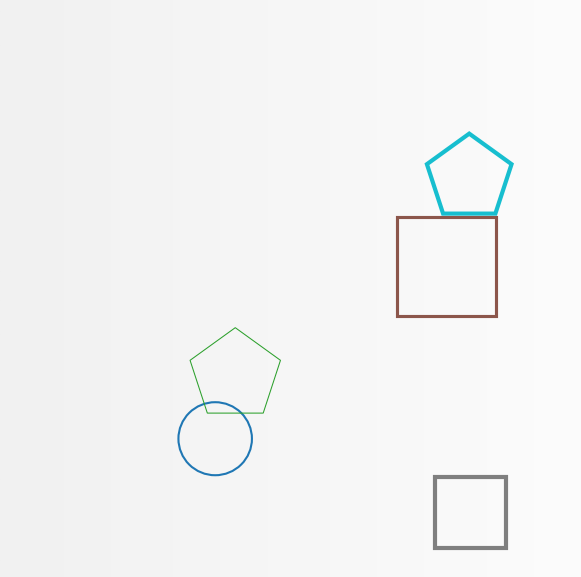[{"shape": "circle", "thickness": 1, "radius": 0.32, "center": [0.37, 0.239]}, {"shape": "pentagon", "thickness": 0.5, "radius": 0.41, "center": [0.405, 0.35]}, {"shape": "square", "thickness": 1.5, "radius": 0.43, "center": [0.768, 0.537]}, {"shape": "square", "thickness": 2, "radius": 0.31, "center": [0.809, 0.112]}, {"shape": "pentagon", "thickness": 2, "radius": 0.38, "center": [0.807, 0.691]}]